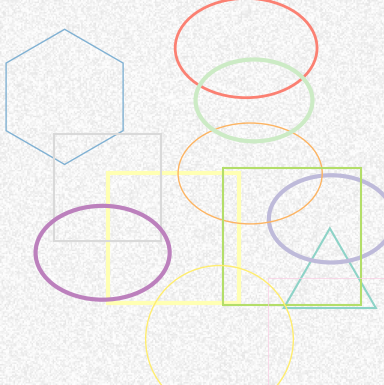[{"shape": "triangle", "thickness": 1.5, "radius": 0.69, "center": [0.857, 0.269]}, {"shape": "square", "thickness": 3, "radius": 0.85, "center": [0.45, 0.381]}, {"shape": "oval", "thickness": 3, "radius": 0.81, "center": [0.86, 0.432]}, {"shape": "oval", "thickness": 2, "radius": 0.92, "center": [0.639, 0.875]}, {"shape": "hexagon", "thickness": 1, "radius": 0.88, "center": [0.168, 0.748]}, {"shape": "oval", "thickness": 1, "radius": 0.94, "center": [0.65, 0.549]}, {"shape": "square", "thickness": 1.5, "radius": 0.89, "center": [0.758, 0.386]}, {"shape": "square", "thickness": 0.5, "radius": 0.81, "center": [0.858, 0.116]}, {"shape": "square", "thickness": 1.5, "radius": 0.69, "center": [0.279, 0.513]}, {"shape": "oval", "thickness": 3, "radius": 0.87, "center": [0.267, 0.343]}, {"shape": "oval", "thickness": 3, "radius": 0.76, "center": [0.66, 0.739]}, {"shape": "circle", "thickness": 1, "radius": 0.96, "center": [0.57, 0.119]}]